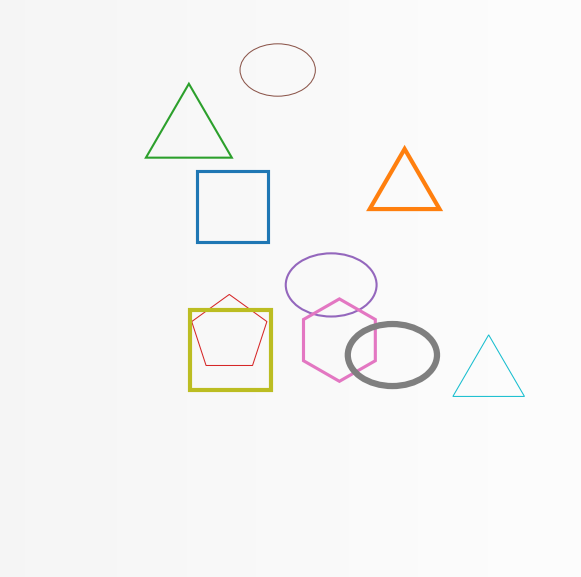[{"shape": "square", "thickness": 1.5, "radius": 0.31, "center": [0.4, 0.642]}, {"shape": "triangle", "thickness": 2, "radius": 0.35, "center": [0.696, 0.672]}, {"shape": "triangle", "thickness": 1, "radius": 0.43, "center": [0.325, 0.769]}, {"shape": "pentagon", "thickness": 0.5, "radius": 0.34, "center": [0.394, 0.421]}, {"shape": "oval", "thickness": 1, "radius": 0.39, "center": [0.57, 0.506]}, {"shape": "oval", "thickness": 0.5, "radius": 0.32, "center": [0.478, 0.878]}, {"shape": "hexagon", "thickness": 1.5, "radius": 0.36, "center": [0.584, 0.41]}, {"shape": "oval", "thickness": 3, "radius": 0.38, "center": [0.675, 0.384]}, {"shape": "square", "thickness": 2, "radius": 0.35, "center": [0.397, 0.393]}, {"shape": "triangle", "thickness": 0.5, "radius": 0.36, "center": [0.841, 0.348]}]